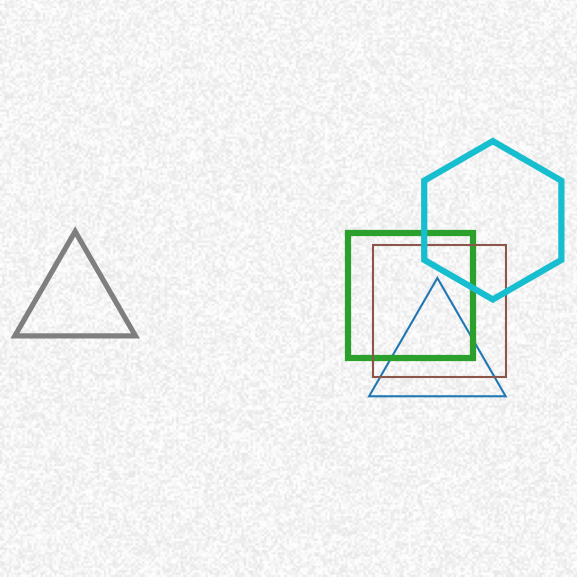[{"shape": "triangle", "thickness": 1, "radius": 0.68, "center": [0.757, 0.381]}, {"shape": "square", "thickness": 3, "radius": 0.54, "center": [0.711, 0.488]}, {"shape": "square", "thickness": 1, "radius": 0.57, "center": [0.761, 0.46]}, {"shape": "triangle", "thickness": 2.5, "radius": 0.6, "center": [0.13, 0.478]}, {"shape": "hexagon", "thickness": 3, "radius": 0.69, "center": [0.853, 0.618]}]